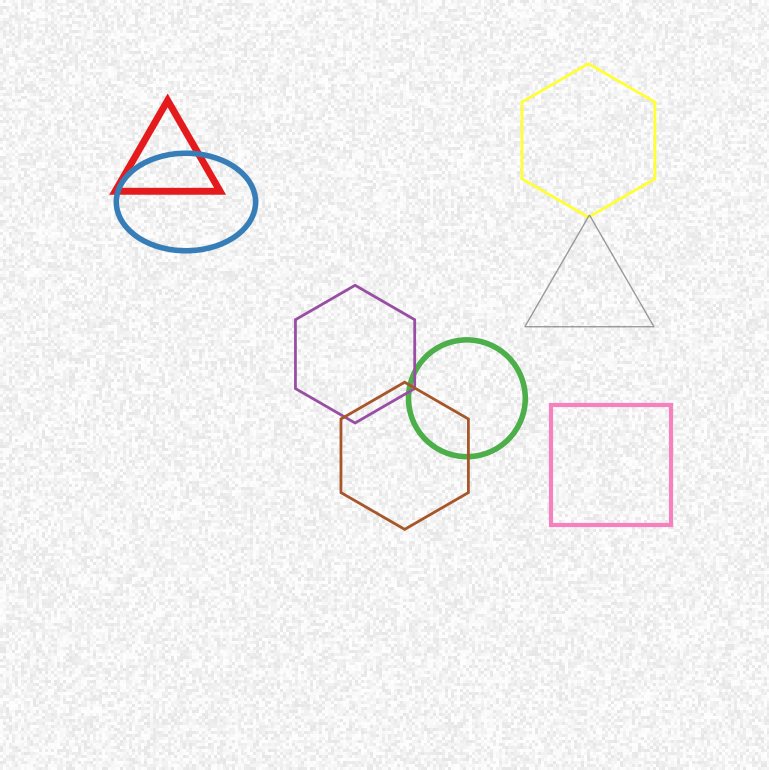[{"shape": "triangle", "thickness": 2.5, "radius": 0.39, "center": [0.218, 0.791]}, {"shape": "oval", "thickness": 2, "radius": 0.45, "center": [0.242, 0.738]}, {"shape": "circle", "thickness": 2, "radius": 0.38, "center": [0.606, 0.483]}, {"shape": "hexagon", "thickness": 1, "radius": 0.45, "center": [0.461, 0.54]}, {"shape": "hexagon", "thickness": 1, "radius": 0.5, "center": [0.764, 0.818]}, {"shape": "hexagon", "thickness": 1, "radius": 0.48, "center": [0.526, 0.408]}, {"shape": "square", "thickness": 1.5, "radius": 0.39, "center": [0.794, 0.396]}, {"shape": "triangle", "thickness": 0.5, "radius": 0.48, "center": [0.765, 0.624]}]